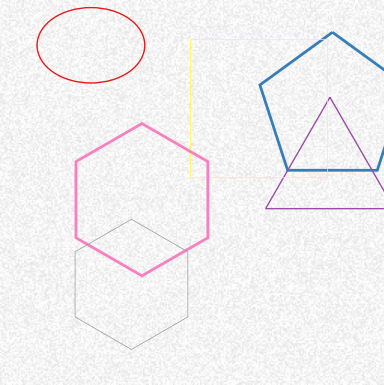[{"shape": "oval", "thickness": 1, "radius": 0.7, "center": [0.236, 0.882]}, {"shape": "pentagon", "thickness": 2, "radius": 0.99, "center": [0.864, 0.718]}, {"shape": "triangle", "thickness": 1, "radius": 0.96, "center": [0.857, 0.554]}, {"shape": "square", "thickness": 0.5, "radius": 0.89, "center": [0.671, 0.72]}, {"shape": "hexagon", "thickness": 2, "radius": 0.99, "center": [0.369, 0.481]}, {"shape": "hexagon", "thickness": 0.5, "radius": 0.85, "center": [0.341, 0.261]}]